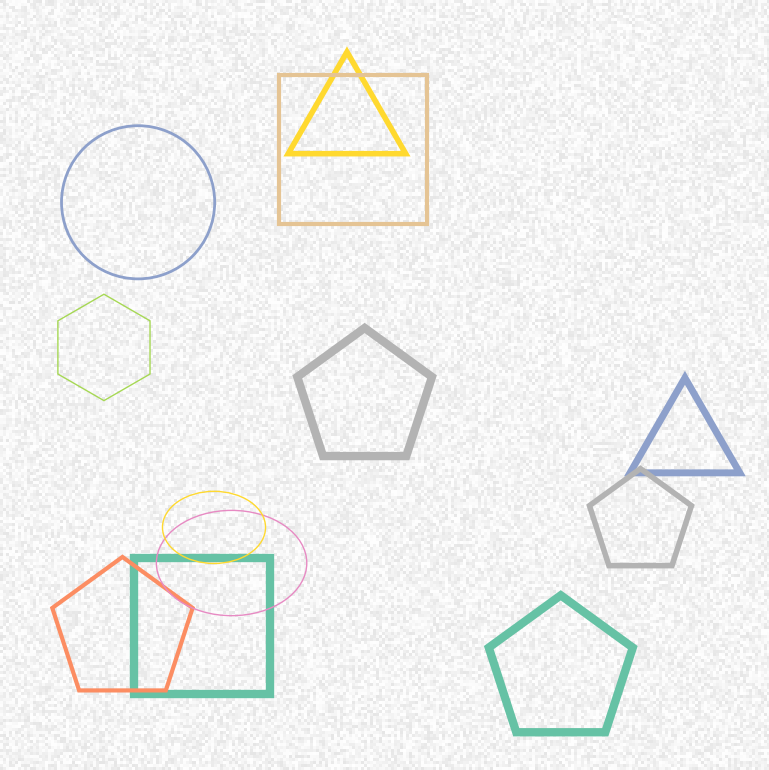[{"shape": "pentagon", "thickness": 3, "radius": 0.49, "center": [0.728, 0.129]}, {"shape": "square", "thickness": 3, "radius": 0.44, "center": [0.262, 0.187]}, {"shape": "pentagon", "thickness": 1.5, "radius": 0.48, "center": [0.159, 0.181]}, {"shape": "triangle", "thickness": 2.5, "radius": 0.41, "center": [0.89, 0.427]}, {"shape": "circle", "thickness": 1, "radius": 0.5, "center": [0.179, 0.737]}, {"shape": "oval", "thickness": 0.5, "radius": 0.49, "center": [0.301, 0.269]}, {"shape": "hexagon", "thickness": 0.5, "radius": 0.35, "center": [0.135, 0.549]}, {"shape": "triangle", "thickness": 2, "radius": 0.44, "center": [0.451, 0.844]}, {"shape": "oval", "thickness": 0.5, "radius": 0.33, "center": [0.278, 0.315]}, {"shape": "square", "thickness": 1.5, "radius": 0.48, "center": [0.458, 0.805]}, {"shape": "pentagon", "thickness": 2, "radius": 0.35, "center": [0.832, 0.322]}, {"shape": "pentagon", "thickness": 3, "radius": 0.46, "center": [0.474, 0.482]}]